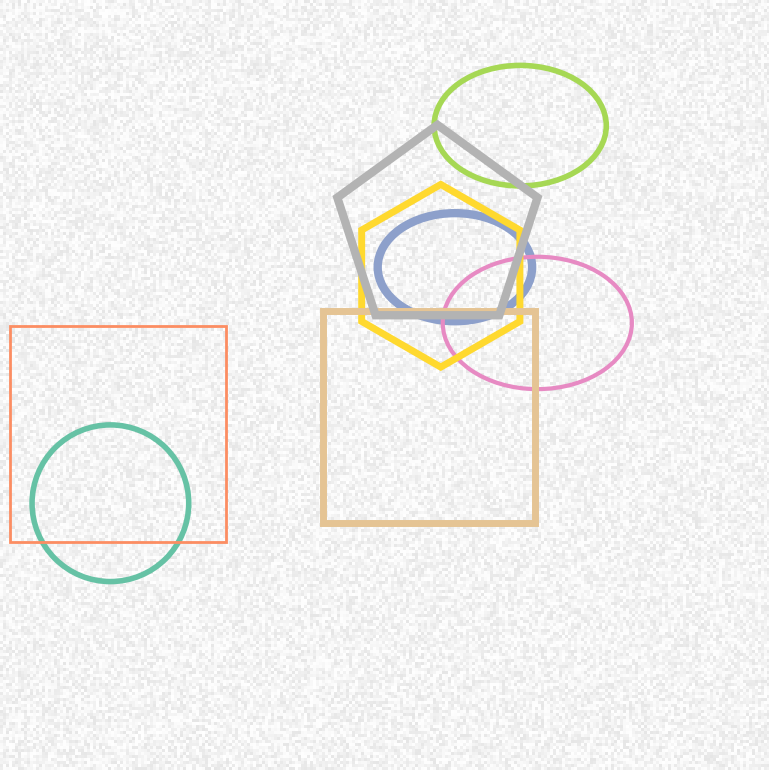[{"shape": "circle", "thickness": 2, "radius": 0.51, "center": [0.143, 0.346]}, {"shape": "square", "thickness": 1, "radius": 0.7, "center": [0.153, 0.436]}, {"shape": "oval", "thickness": 3, "radius": 0.5, "center": [0.591, 0.653]}, {"shape": "oval", "thickness": 1.5, "radius": 0.61, "center": [0.698, 0.581]}, {"shape": "oval", "thickness": 2, "radius": 0.56, "center": [0.676, 0.837]}, {"shape": "hexagon", "thickness": 2.5, "radius": 0.59, "center": [0.572, 0.642]}, {"shape": "square", "thickness": 2.5, "radius": 0.69, "center": [0.557, 0.459]}, {"shape": "pentagon", "thickness": 3, "radius": 0.68, "center": [0.568, 0.701]}]